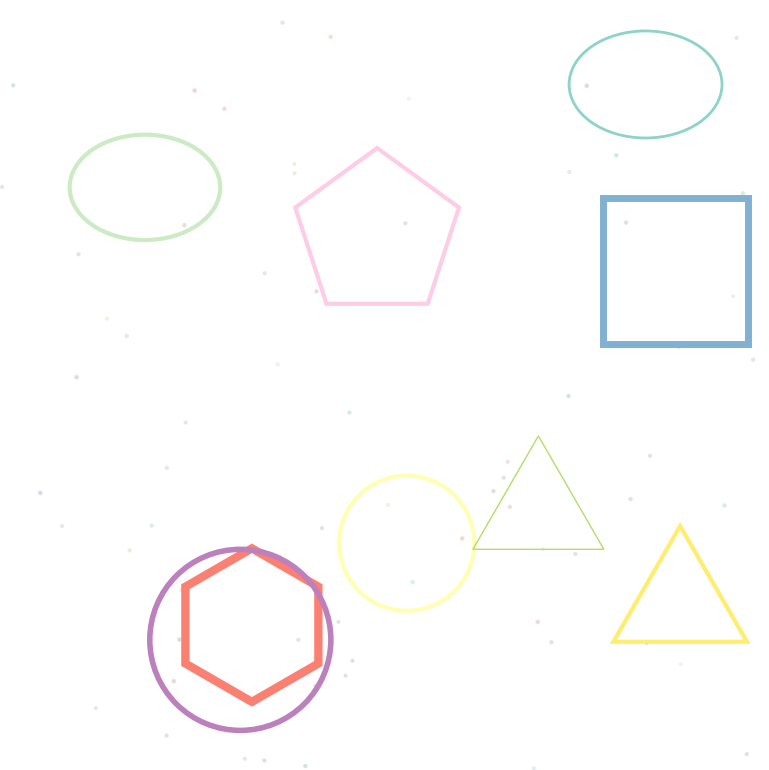[{"shape": "oval", "thickness": 1, "radius": 0.5, "center": [0.838, 0.89]}, {"shape": "circle", "thickness": 1.5, "radius": 0.44, "center": [0.528, 0.295]}, {"shape": "hexagon", "thickness": 3, "radius": 0.5, "center": [0.327, 0.188]}, {"shape": "square", "thickness": 2.5, "radius": 0.47, "center": [0.877, 0.648]}, {"shape": "triangle", "thickness": 0.5, "radius": 0.49, "center": [0.699, 0.336]}, {"shape": "pentagon", "thickness": 1.5, "radius": 0.56, "center": [0.49, 0.696]}, {"shape": "circle", "thickness": 2, "radius": 0.59, "center": [0.312, 0.169]}, {"shape": "oval", "thickness": 1.5, "radius": 0.49, "center": [0.188, 0.757]}, {"shape": "triangle", "thickness": 1.5, "radius": 0.5, "center": [0.883, 0.217]}]